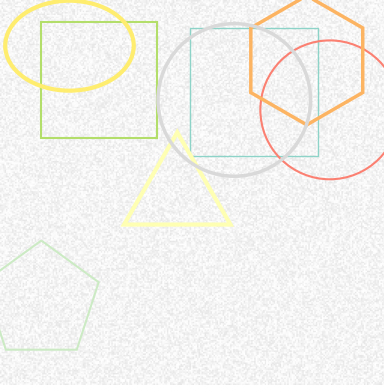[{"shape": "square", "thickness": 1, "radius": 0.83, "center": [0.66, 0.762]}, {"shape": "triangle", "thickness": 3, "radius": 0.8, "center": [0.46, 0.497]}, {"shape": "circle", "thickness": 1.5, "radius": 0.9, "center": [0.857, 0.715]}, {"shape": "hexagon", "thickness": 2.5, "radius": 0.84, "center": [0.797, 0.843]}, {"shape": "square", "thickness": 1.5, "radius": 0.76, "center": [0.257, 0.792]}, {"shape": "circle", "thickness": 2.5, "radius": 0.99, "center": [0.609, 0.74]}, {"shape": "pentagon", "thickness": 1.5, "radius": 0.78, "center": [0.107, 0.218]}, {"shape": "oval", "thickness": 3, "radius": 0.83, "center": [0.18, 0.881]}]